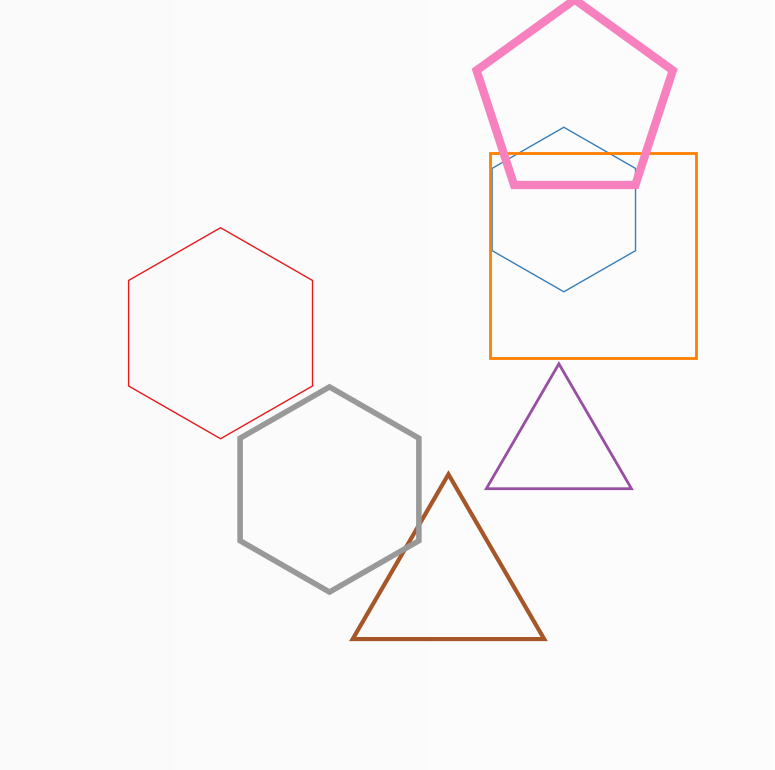[{"shape": "hexagon", "thickness": 0.5, "radius": 0.69, "center": [0.285, 0.567]}, {"shape": "hexagon", "thickness": 0.5, "radius": 0.53, "center": [0.728, 0.728]}, {"shape": "triangle", "thickness": 1, "radius": 0.54, "center": [0.721, 0.419]}, {"shape": "square", "thickness": 1, "radius": 0.66, "center": [0.765, 0.669]}, {"shape": "triangle", "thickness": 1.5, "radius": 0.71, "center": [0.579, 0.241]}, {"shape": "pentagon", "thickness": 3, "radius": 0.67, "center": [0.742, 0.867]}, {"shape": "hexagon", "thickness": 2, "radius": 0.67, "center": [0.425, 0.364]}]